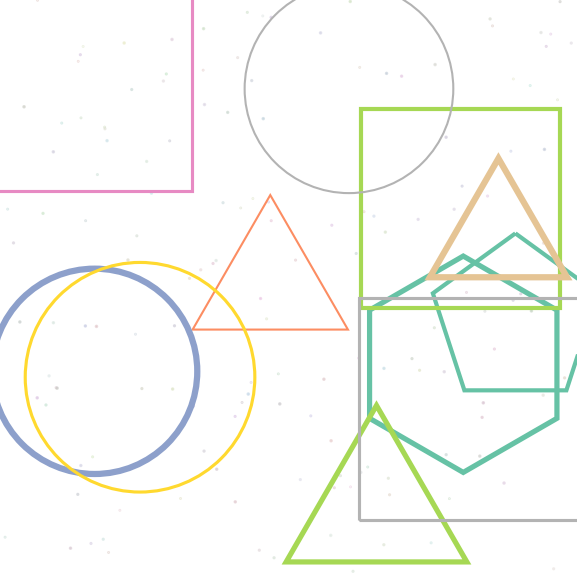[{"shape": "pentagon", "thickness": 2, "radius": 0.75, "center": [0.892, 0.445]}, {"shape": "hexagon", "thickness": 2.5, "radius": 0.94, "center": [0.802, 0.368]}, {"shape": "triangle", "thickness": 1, "radius": 0.78, "center": [0.468, 0.506]}, {"shape": "circle", "thickness": 3, "radius": 0.89, "center": [0.164, 0.356]}, {"shape": "square", "thickness": 1.5, "radius": 0.92, "center": [0.149, 0.852]}, {"shape": "square", "thickness": 2, "radius": 0.86, "center": [0.798, 0.638]}, {"shape": "triangle", "thickness": 2.5, "radius": 0.9, "center": [0.652, 0.116]}, {"shape": "circle", "thickness": 1.5, "radius": 0.99, "center": [0.242, 0.346]}, {"shape": "triangle", "thickness": 3, "radius": 0.69, "center": [0.863, 0.588]}, {"shape": "circle", "thickness": 1, "radius": 0.9, "center": [0.604, 0.845]}, {"shape": "square", "thickness": 1.5, "radius": 0.96, "center": [0.813, 0.29]}]